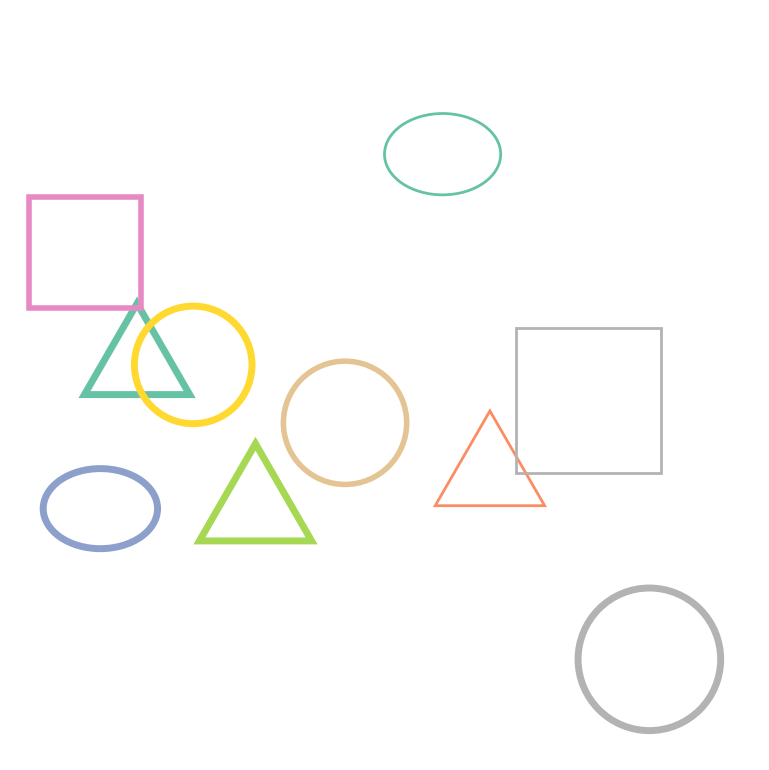[{"shape": "triangle", "thickness": 2.5, "radius": 0.39, "center": [0.178, 0.527]}, {"shape": "oval", "thickness": 1, "radius": 0.38, "center": [0.575, 0.8]}, {"shape": "triangle", "thickness": 1, "radius": 0.41, "center": [0.636, 0.384]}, {"shape": "oval", "thickness": 2.5, "radius": 0.37, "center": [0.13, 0.339]}, {"shape": "square", "thickness": 2, "radius": 0.36, "center": [0.11, 0.672]}, {"shape": "triangle", "thickness": 2.5, "radius": 0.42, "center": [0.332, 0.34]}, {"shape": "circle", "thickness": 2.5, "radius": 0.38, "center": [0.251, 0.526]}, {"shape": "circle", "thickness": 2, "radius": 0.4, "center": [0.448, 0.451]}, {"shape": "circle", "thickness": 2.5, "radius": 0.46, "center": [0.843, 0.144]}, {"shape": "square", "thickness": 1, "radius": 0.47, "center": [0.764, 0.48]}]